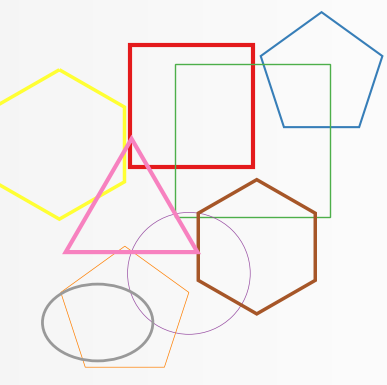[{"shape": "square", "thickness": 3, "radius": 0.79, "center": [0.494, 0.725]}, {"shape": "pentagon", "thickness": 1.5, "radius": 0.83, "center": [0.83, 0.803]}, {"shape": "square", "thickness": 1, "radius": 0.99, "center": [0.652, 0.636]}, {"shape": "circle", "thickness": 0.5, "radius": 0.79, "center": [0.487, 0.29]}, {"shape": "pentagon", "thickness": 0.5, "radius": 0.87, "center": [0.322, 0.187]}, {"shape": "hexagon", "thickness": 2.5, "radius": 0.97, "center": [0.153, 0.625]}, {"shape": "hexagon", "thickness": 2.5, "radius": 0.87, "center": [0.663, 0.359]}, {"shape": "triangle", "thickness": 3, "radius": 0.98, "center": [0.34, 0.443]}, {"shape": "oval", "thickness": 2, "radius": 0.71, "center": [0.252, 0.162]}]